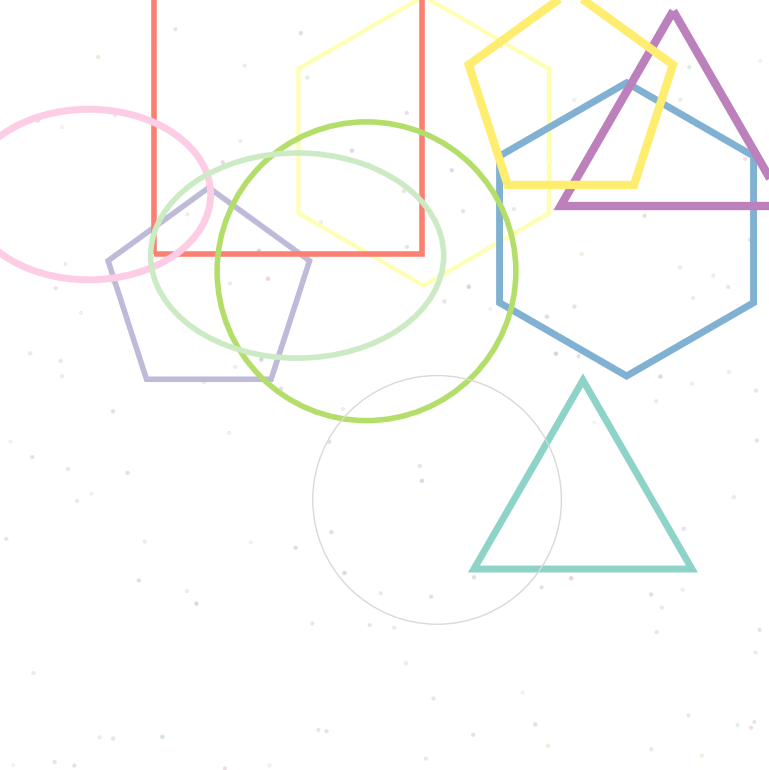[{"shape": "triangle", "thickness": 2.5, "radius": 0.82, "center": [0.757, 0.343]}, {"shape": "hexagon", "thickness": 1.5, "radius": 0.94, "center": [0.55, 0.817]}, {"shape": "pentagon", "thickness": 2, "radius": 0.69, "center": [0.271, 0.619]}, {"shape": "square", "thickness": 2, "radius": 0.87, "center": [0.374, 0.844]}, {"shape": "hexagon", "thickness": 2.5, "radius": 0.95, "center": [0.814, 0.702]}, {"shape": "circle", "thickness": 2, "radius": 0.97, "center": [0.476, 0.648]}, {"shape": "oval", "thickness": 2.5, "radius": 0.79, "center": [0.115, 0.747]}, {"shape": "circle", "thickness": 0.5, "radius": 0.81, "center": [0.568, 0.351]}, {"shape": "triangle", "thickness": 3, "radius": 0.84, "center": [0.874, 0.817]}, {"shape": "oval", "thickness": 2, "radius": 0.95, "center": [0.386, 0.668]}, {"shape": "pentagon", "thickness": 3, "radius": 0.7, "center": [0.741, 0.873]}]